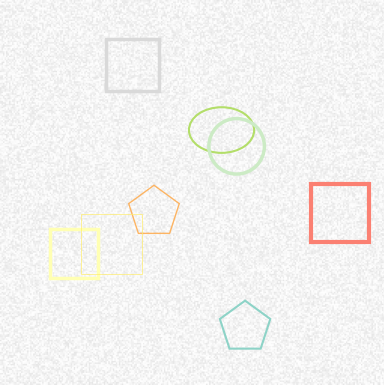[{"shape": "pentagon", "thickness": 1.5, "radius": 0.34, "center": [0.637, 0.15]}, {"shape": "square", "thickness": 2.5, "radius": 0.31, "center": [0.192, 0.341]}, {"shape": "square", "thickness": 3, "radius": 0.37, "center": [0.883, 0.446]}, {"shape": "pentagon", "thickness": 1, "radius": 0.35, "center": [0.4, 0.45]}, {"shape": "oval", "thickness": 1.5, "radius": 0.42, "center": [0.575, 0.662]}, {"shape": "square", "thickness": 2.5, "radius": 0.34, "center": [0.344, 0.831]}, {"shape": "circle", "thickness": 2.5, "radius": 0.36, "center": [0.615, 0.62]}, {"shape": "square", "thickness": 0.5, "radius": 0.39, "center": [0.289, 0.366]}]